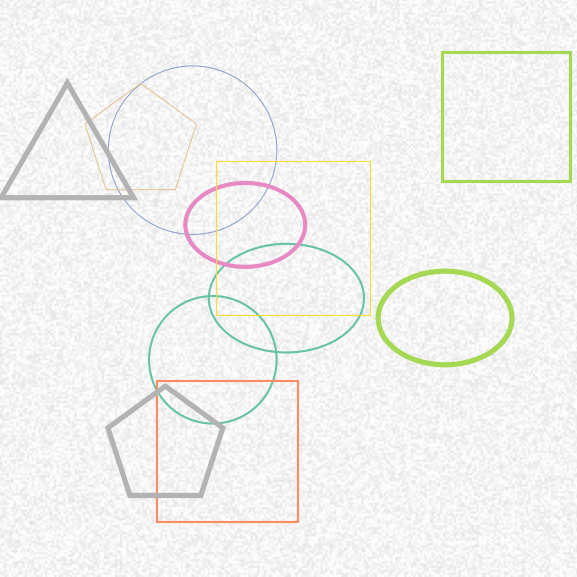[{"shape": "oval", "thickness": 1, "radius": 0.67, "center": [0.496, 0.483]}, {"shape": "circle", "thickness": 1, "radius": 0.55, "center": [0.369, 0.376]}, {"shape": "square", "thickness": 1, "radius": 0.61, "center": [0.394, 0.217]}, {"shape": "circle", "thickness": 0.5, "radius": 0.73, "center": [0.333, 0.739]}, {"shape": "oval", "thickness": 2, "radius": 0.52, "center": [0.425, 0.61]}, {"shape": "oval", "thickness": 2.5, "radius": 0.58, "center": [0.771, 0.449]}, {"shape": "square", "thickness": 1.5, "radius": 0.56, "center": [0.876, 0.797]}, {"shape": "square", "thickness": 0.5, "radius": 0.67, "center": [0.507, 0.586]}, {"shape": "pentagon", "thickness": 0.5, "radius": 0.51, "center": [0.244, 0.753]}, {"shape": "triangle", "thickness": 2.5, "radius": 0.66, "center": [0.117, 0.723]}, {"shape": "pentagon", "thickness": 2.5, "radius": 0.52, "center": [0.286, 0.226]}]